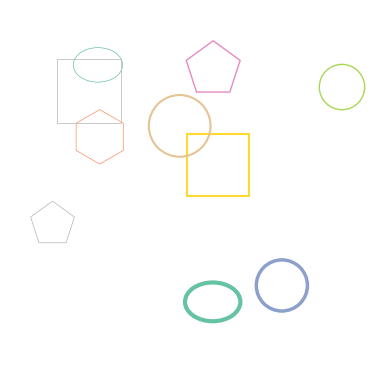[{"shape": "oval", "thickness": 0.5, "radius": 0.32, "center": [0.254, 0.831]}, {"shape": "oval", "thickness": 3, "radius": 0.36, "center": [0.552, 0.216]}, {"shape": "hexagon", "thickness": 0.5, "radius": 0.35, "center": [0.259, 0.645]}, {"shape": "circle", "thickness": 2.5, "radius": 0.33, "center": [0.732, 0.259]}, {"shape": "pentagon", "thickness": 1, "radius": 0.37, "center": [0.554, 0.82]}, {"shape": "circle", "thickness": 1, "radius": 0.29, "center": [0.888, 0.774]}, {"shape": "square", "thickness": 1.5, "radius": 0.4, "center": [0.566, 0.572]}, {"shape": "circle", "thickness": 1.5, "radius": 0.4, "center": [0.467, 0.673]}, {"shape": "square", "thickness": 0.5, "radius": 0.42, "center": [0.231, 0.764]}, {"shape": "pentagon", "thickness": 0.5, "radius": 0.3, "center": [0.136, 0.418]}]